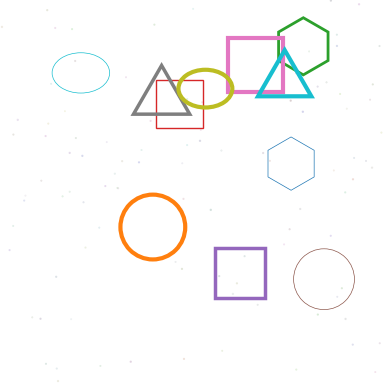[{"shape": "hexagon", "thickness": 0.5, "radius": 0.35, "center": [0.756, 0.575]}, {"shape": "circle", "thickness": 3, "radius": 0.42, "center": [0.397, 0.41]}, {"shape": "hexagon", "thickness": 2, "radius": 0.37, "center": [0.788, 0.88]}, {"shape": "square", "thickness": 1, "radius": 0.31, "center": [0.467, 0.729]}, {"shape": "square", "thickness": 2.5, "radius": 0.33, "center": [0.622, 0.292]}, {"shape": "circle", "thickness": 0.5, "radius": 0.39, "center": [0.842, 0.275]}, {"shape": "square", "thickness": 3, "radius": 0.35, "center": [0.663, 0.83]}, {"shape": "triangle", "thickness": 2.5, "radius": 0.42, "center": [0.42, 0.746]}, {"shape": "oval", "thickness": 3, "radius": 0.35, "center": [0.533, 0.77]}, {"shape": "oval", "thickness": 0.5, "radius": 0.37, "center": [0.21, 0.811]}, {"shape": "triangle", "thickness": 3, "radius": 0.4, "center": [0.739, 0.79]}]